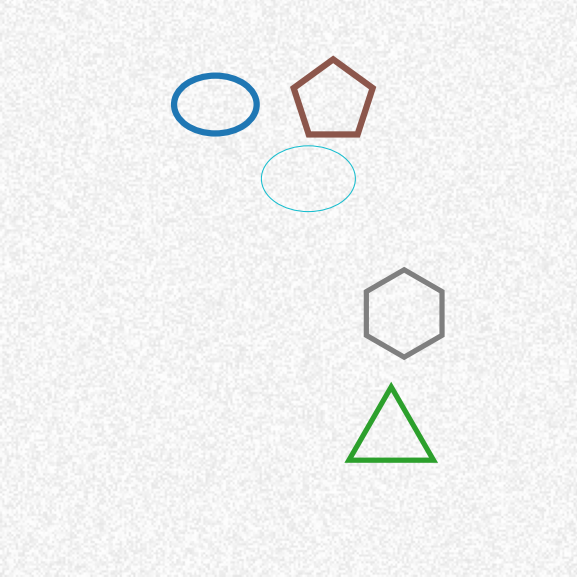[{"shape": "oval", "thickness": 3, "radius": 0.36, "center": [0.373, 0.818]}, {"shape": "triangle", "thickness": 2.5, "radius": 0.42, "center": [0.677, 0.245]}, {"shape": "pentagon", "thickness": 3, "radius": 0.36, "center": [0.577, 0.824]}, {"shape": "hexagon", "thickness": 2.5, "radius": 0.38, "center": [0.7, 0.456]}, {"shape": "oval", "thickness": 0.5, "radius": 0.41, "center": [0.534, 0.69]}]